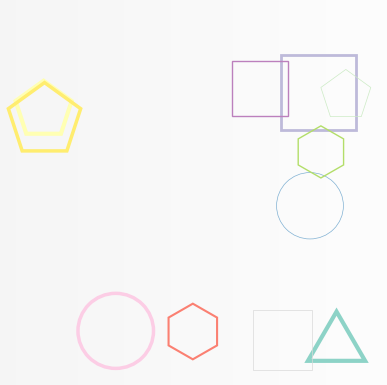[{"shape": "triangle", "thickness": 3, "radius": 0.43, "center": [0.868, 0.105]}, {"shape": "pentagon", "thickness": 3, "radius": 0.38, "center": [0.113, 0.714]}, {"shape": "square", "thickness": 2, "radius": 0.49, "center": [0.821, 0.761]}, {"shape": "hexagon", "thickness": 1.5, "radius": 0.36, "center": [0.498, 0.139]}, {"shape": "circle", "thickness": 0.5, "radius": 0.43, "center": [0.8, 0.466]}, {"shape": "hexagon", "thickness": 1, "radius": 0.34, "center": [0.828, 0.605]}, {"shape": "circle", "thickness": 2.5, "radius": 0.49, "center": [0.299, 0.141]}, {"shape": "square", "thickness": 0.5, "radius": 0.39, "center": [0.729, 0.117]}, {"shape": "square", "thickness": 1, "radius": 0.36, "center": [0.671, 0.769]}, {"shape": "pentagon", "thickness": 0.5, "radius": 0.34, "center": [0.892, 0.752]}, {"shape": "pentagon", "thickness": 2.5, "radius": 0.49, "center": [0.115, 0.687]}]